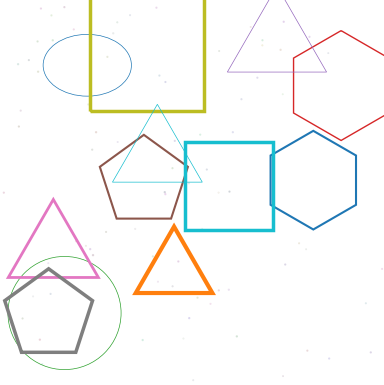[{"shape": "oval", "thickness": 0.5, "radius": 0.57, "center": [0.227, 0.831]}, {"shape": "hexagon", "thickness": 1.5, "radius": 0.64, "center": [0.814, 0.532]}, {"shape": "triangle", "thickness": 3, "radius": 0.57, "center": [0.452, 0.296]}, {"shape": "circle", "thickness": 0.5, "radius": 0.73, "center": [0.168, 0.187]}, {"shape": "hexagon", "thickness": 1, "radius": 0.71, "center": [0.886, 0.778]}, {"shape": "triangle", "thickness": 0.5, "radius": 0.74, "center": [0.719, 0.887]}, {"shape": "pentagon", "thickness": 1.5, "radius": 0.6, "center": [0.374, 0.529]}, {"shape": "triangle", "thickness": 2, "radius": 0.68, "center": [0.139, 0.347]}, {"shape": "pentagon", "thickness": 2.5, "radius": 0.6, "center": [0.126, 0.182]}, {"shape": "square", "thickness": 2.5, "radius": 0.74, "center": [0.382, 0.858]}, {"shape": "triangle", "thickness": 0.5, "radius": 0.67, "center": [0.409, 0.594]}, {"shape": "square", "thickness": 2.5, "radius": 0.57, "center": [0.594, 0.517]}]